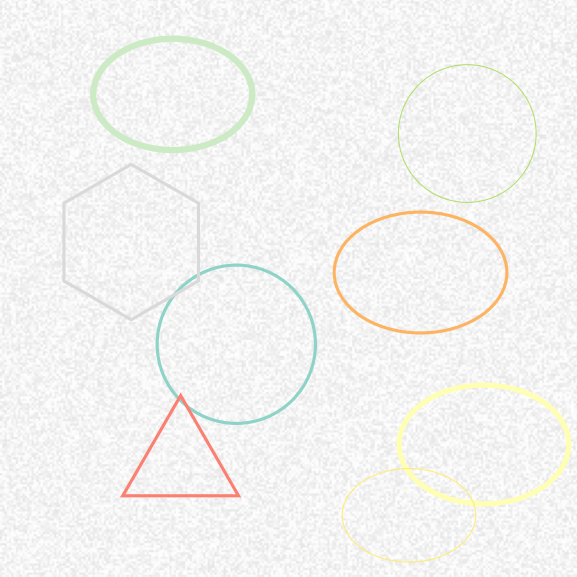[{"shape": "circle", "thickness": 1.5, "radius": 0.69, "center": [0.409, 0.403]}, {"shape": "oval", "thickness": 2.5, "radius": 0.73, "center": [0.838, 0.23]}, {"shape": "triangle", "thickness": 1.5, "radius": 0.58, "center": [0.313, 0.198]}, {"shape": "oval", "thickness": 1.5, "radius": 0.75, "center": [0.728, 0.527]}, {"shape": "circle", "thickness": 0.5, "radius": 0.6, "center": [0.809, 0.768]}, {"shape": "hexagon", "thickness": 1.5, "radius": 0.67, "center": [0.227, 0.58]}, {"shape": "oval", "thickness": 3, "radius": 0.69, "center": [0.299, 0.836]}, {"shape": "oval", "thickness": 0.5, "radius": 0.58, "center": [0.708, 0.107]}]